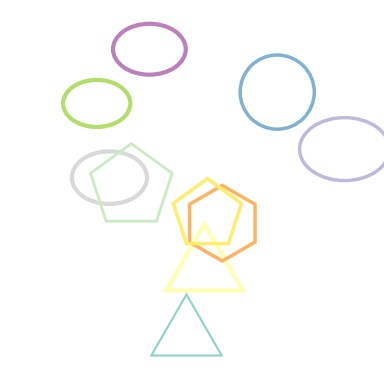[{"shape": "triangle", "thickness": 1.5, "radius": 0.53, "center": [0.484, 0.129]}, {"shape": "triangle", "thickness": 3, "radius": 0.57, "center": [0.531, 0.303]}, {"shape": "oval", "thickness": 2.5, "radius": 0.58, "center": [0.895, 0.613]}, {"shape": "circle", "thickness": 2.5, "radius": 0.48, "center": [0.72, 0.761]}, {"shape": "hexagon", "thickness": 2.5, "radius": 0.49, "center": [0.577, 0.42]}, {"shape": "oval", "thickness": 3, "radius": 0.44, "center": [0.251, 0.731]}, {"shape": "oval", "thickness": 3, "radius": 0.49, "center": [0.284, 0.539]}, {"shape": "oval", "thickness": 3, "radius": 0.47, "center": [0.388, 0.872]}, {"shape": "pentagon", "thickness": 2, "radius": 0.56, "center": [0.341, 0.516]}, {"shape": "pentagon", "thickness": 2.5, "radius": 0.47, "center": [0.539, 0.443]}]